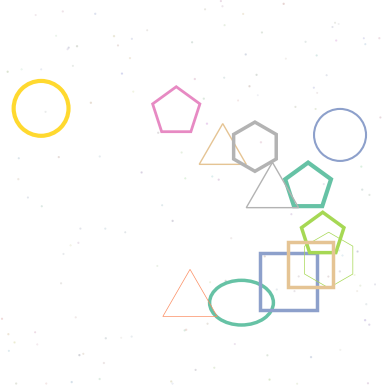[{"shape": "pentagon", "thickness": 3, "radius": 0.31, "center": [0.8, 0.515]}, {"shape": "oval", "thickness": 2.5, "radius": 0.41, "center": [0.627, 0.214]}, {"shape": "triangle", "thickness": 0.5, "radius": 0.41, "center": [0.494, 0.219]}, {"shape": "circle", "thickness": 1.5, "radius": 0.34, "center": [0.883, 0.65]}, {"shape": "square", "thickness": 2.5, "radius": 0.37, "center": [0.75, 0.27]}, {"shape": "pentagon", "thickness": 2, "radius": 0.32, "center": [0.458, 0.71]}, {"shape": "pentagon", "thickness": 2.5, "radius": 0.29, "center": [0.838, 0.391]}, {"shape": "hexagon", "thickness": 0.5, "radius": 0.36, "center": [0.854, 0.324]}, {"shape": "circle", "thickness": 3, "radius": 0.36, "center": [0.107, 0.719]}, {"shape": "triangle", "thickness": 1, "radius": 0.35, "center": [0.579, 0.608]}, {"shape": "square", "thickness": 2.5, "radius": 0.29, "center": [0.807, 0.314]}, {"shape": "triangle", "thickness": 1, "radius": 0.39, "center": [0.708, 0.5]}, {"shape": "hexagon", "thickness": 2.5, "radius": 0.32, "center": [0.662, 0.619]}]